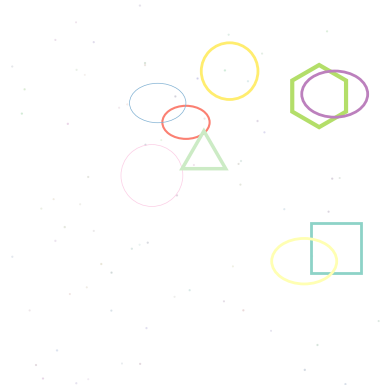[{"shape": "square", "thickness": 2, "radius": 0.32, "center": [0.874, 0.355]}, {"shape": "oval", "thickness": 2, "radius": 0.42, "center": [0.79, 0.322]}, {"shape": "oval", "thickness": 1.5, "radius": 0.31, "center": [0.483, 0.682]}, {"shape": "oval", "thickness": 0.5, "radius": 0.37, "center": [0.41, 0.732]}, {"shape": "hexagon", "thickness": 3, "radius": 0.4, "center": [0.829, 0.75]}, {"shape": "circle", "thickness": 0.5, "radius": 0.4, "center": [0.395, 0.544]}, {"shape": "oval", "thickness": 2, "radius": 0.43, "center": [0.869, 0.756]}, {"shape": "triangle", "thickness": 2.5, "radius": 0.33, "center": [0.53, 0.595]}, {"shape": "circle", "thickness": 2, "radius": 0.37, "center": [0.596, 0.815]}]